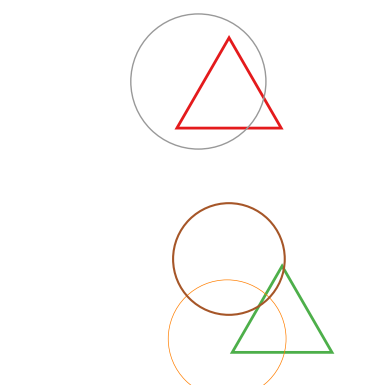[{"shape": "triangle", "thickness": 2, "radius": 0.78, "center": [0.595, 0.745]}, {"shape": "triangle", "thickness": 2, "radius": 0.75, "center": [0.733, 0.16]}, {"shape": "circle", "thickness": 0.5, "radius": 0.77, "center": [0.59, 0.12]}, {"shape": "circle", "thickness": 1.5, "radius": 0.73, "center": [0.595, 0.327]}, {"shape": "circle", "thickness": 1, "radius": 0.88, "center": [0.515, 0.788]}]